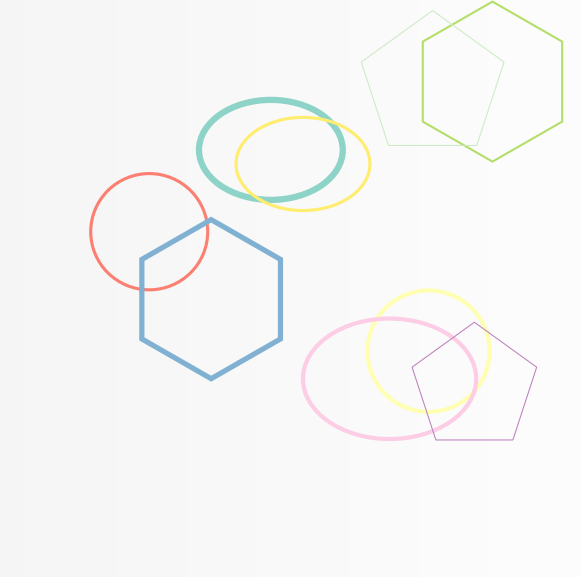[{"shape": "oval", "thickness": 3, "radius": 0.62, "center": [0.466, 0.74]}, {"shape": "circle", "thickness": 2, "radius": 0.53, "center": [0.737, 0.391]}, {"shape": "circle", "thickness": 1.5, "radius": 0.5, "center": [0.257, 0.598]}, {"shape": "hexagon", "thickness": 2.5, "radius": 0.69, "center": [0.363, 0.481]}, {"shape": "hexagon", "thickness": 1, "radius": 0.69, "center": [0.847, 0.858]}, {"shape": "oval", "thickness": 2, "radius": 0.75, "center": [0.67, 0.343]}, {"shape": "pentagon", "thickness": 0.5, "radius": 0.56, "center": [0.816, 0.328]}, {"shape": "pentagon", "thickness": 0.5, "radius": 0.65, "center": [0.744, 0.852]}, {"shape": "oval", "thickness": 1.5, "radius": 0.58, "center": [0.521, 0.715]}]